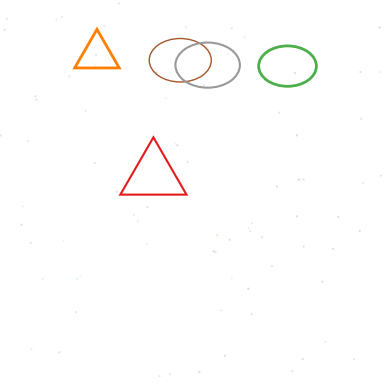[{"shape": "triangle", "thickness": 1.5, "radius": 0.5, "center": [0.398, 0.544]}, {"shape": "oval", "thickness": 2, "radius": 0.37, "center": [0.747, 0.828]}, {"shape": "triangle", "thickness": 2, "radius": 0.33, "center": [0.252, 0.857]}, {"shape": "oval", "thickness": 1, "radius": 0.4, "center": [0.468, 0.844]}, {"shape": "oval", "thickness": 1.5, "radius": 0.42, "center": [0.539, 0.831]}]